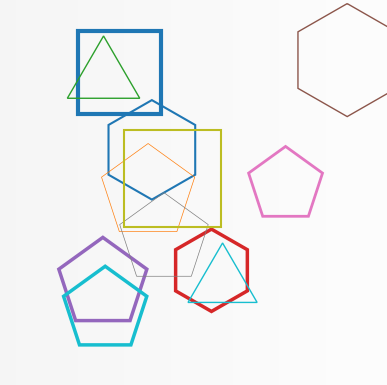[{"shape": "hexagon", "thickness": 1.5, "radius": 0.65, "center": [0.392, 0.611]}, {"shape": "square", "thickness": 3, "radius": 0.53, "center": [0.307, 0.811]}, {"shape": "pentagon", "thickness": 0.5, "radius": 0.63, "center": [0.382, 0.501]}, {"shape": "triangle", "thickness": 1, "radius": 0.54, "center": [0.267, 0.799]}, {"shape": "hexagon", "thickness": 2.5, "radius": 0.53, "center": [0.546, 0.298]}, {"shape": "pentagon", "thickness": 2.5, "radius": 0.6, "center": [0.265, 0.264]}, {"shape": "hexagon", "thickness": 1, "radius": 0.73, "center": [0.896, 0.844]}, {"shape": "pentagon", "thickness": 2, "radius": 0.5, "center": [0.737, 0.519]}, {"shape": "pentagon", "thickness": 0.5, "radius": 0.6, "center": [0.423, 0.38]}, {"shape": "square", "thickness": 1.5, "radius": 0.63, "center": [0.444, 0.536]}, {"shape": "pentagon", "thickness": 2.5, "radius": 0.56, "center": [0.271, 0.196]}, {"shape": "triangle", "thickness": 1, "radius": 0.51, "center": [0.574, 0.266]}]